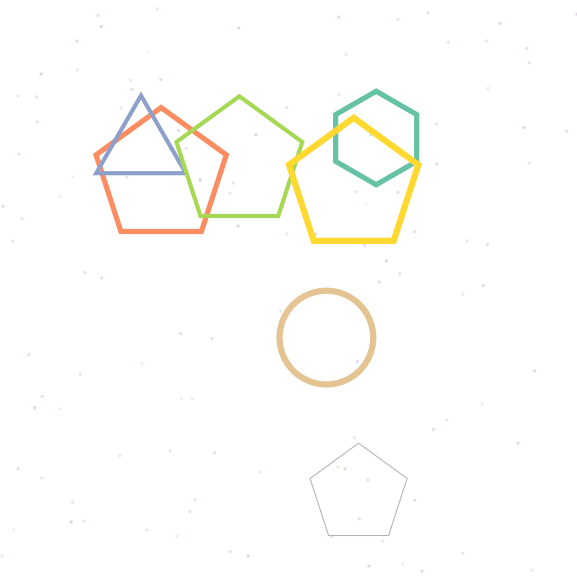[{"shape": "hexagon", "thickness": 2.5, "radius": 0.4, "center": [0.651, 0.76]}, {"shape": "pentagon", "thickness": 2.5, "radius": 0.59, "center": [0.279, 0.694]}, {"shape": "triangle", "thickness": 2, "radius": 0.45, "center": [0.244, 0.744]}, {"shape": "pentagon", "thickness": 2, "radius": 0.57, "center": [0.414, 0.718]}, {"shape": "pentagon", "thickness": 3, "radius": 0.59, "center": [0.612, 0.677]}, {"shape": "circle", "thickness": 3, "radius": 0.41, "center": [0.565, 0.415]}, {"shape": "pentagon", "thickness": 0.5, "radius": 0.44, "center": [0.621, 0.143]}]